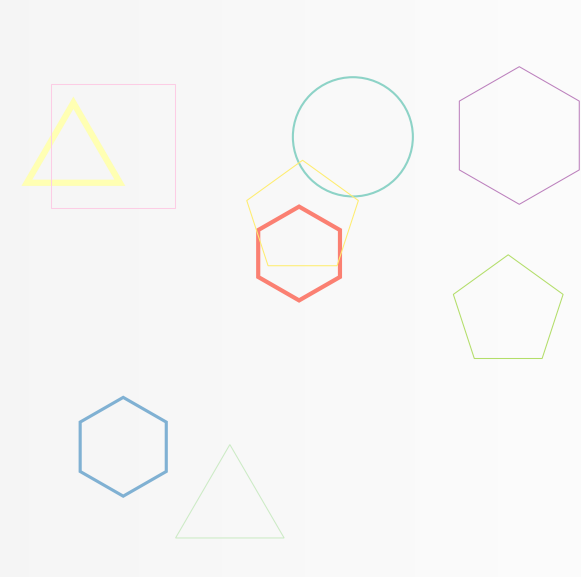[{"shape": "circle", "thickness": 1, "radius": 0.52, "center": [0.607, 0.762]}, {"shape": "triangle", "thickness": 3, "radius": 0.46, "center": [0.126, 0.729]}, {"shape": "hexagon", "thickness": 2, "radius": 0.41, "center": [0.515, 0.56]}, {"shape": "hexagon", "thickness": 1.5, "radius": 0.43, "center": [0.212, 0.225]}, {"shape": "pentagon", "thickness": 0.5, "radius": 0.5, "center": [0.874, 0.459]}, {"shape": "square", "thickness": 0.5, "radius": 0.54, "center": [0.194, 0.747]}, {"shape": "hexagon", "thickness": 0.5, "radius": 0.6, "center": [0.893, 0.764]}, {"shape": "triangle", "thickness": 0.5, "radius": 0.54, "center": [0.395, 0.122]}, {"shape": "pentagon", "thickness": 0.5, "radius": 0.5, "center": [0.521, 0.621]}]